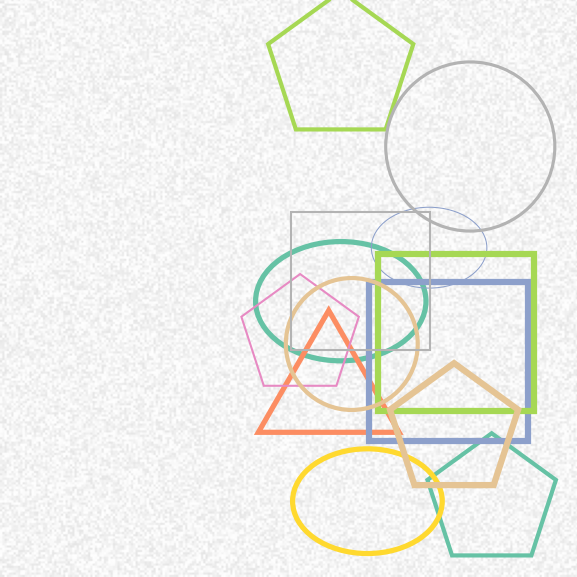[{"shape": "pentagon", "thickness": 2, "radius": 0.58, "center": [0.851, 0.132]}, {"shape": "oval", "thickness": 2.5, "radius": 0.74, "center": [0.59, 0.478]}, {"shape": "triangle", "thickness": 2.5, "radius": 0.7, "center": [0.569, 0.321]}, {"shape": "square", "thickness": 3, "radius": 0.69, "center": [0.777, 0.373]}, {"shape": "oval", "thickness": 0.5, "radius": 0.5, "center": [0.743, 0.57]}, {"shape": "pentagon", "thickness": 1, "radius": 0.53, "center": [0.52, 0.418]}, {"shape": "pentagon", "thickness": 2, "radius": 0.66, "center": [0.59, 0.882]}, {"shape": "square", "thickness": 3, "radius": 0.68, "center": [0.79, 0.423]}, {"shape": "oval", "thickness": 2.5, "radius": 0.65, "center": [0.636, 0.131]}, {"shape": "circle", "thickness": 2, "radius": 0.57, "center": [0.609, 0.403]}, {"shape": "pentagon", "thickness": 3, "radius": 0.58, "center": [0.786, 0.254]}, {"shape": "square", "thickness": 1, "radius": 0.6, "center": [0.624, 0.513]}, {"shape": "circle", "thickness": 1.5, "radius": 0.73, "center": [0.814, 0.745]}]